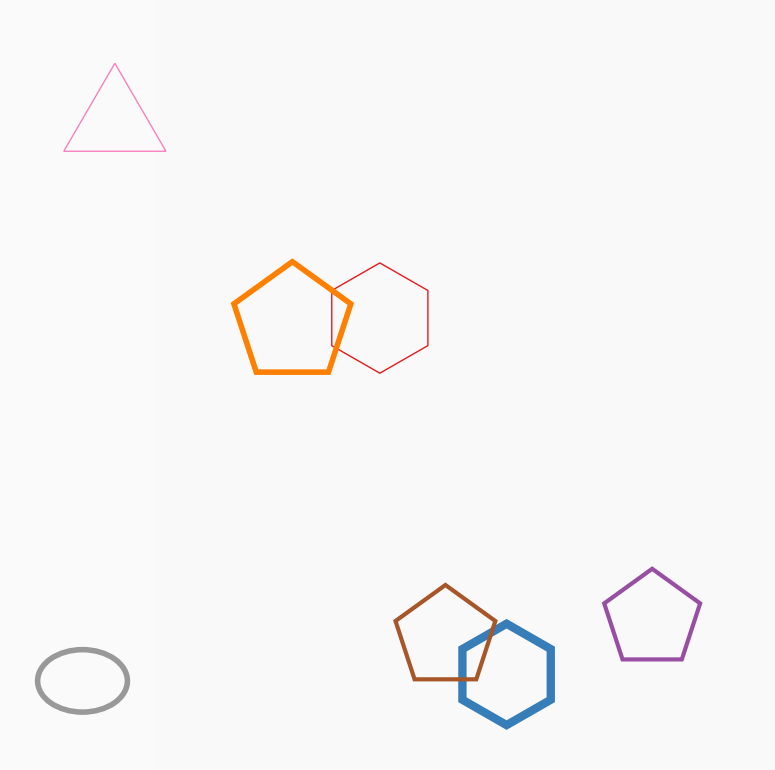[{"shape": "hexagon", "thickness": 0.5, "radius": 0.36, "center": [0.49, 0.587]}, {"shape": "hexagon", "thickness": 3, "radius": 0.33, "center": [0.654, 0.124]}, {"shape": "pentagon", "thickness": 1.5, "radius": 0.33, "center": [0.842, 0.196]}, {"shape": "pentagon", "thickness": 2, "radius": 0.4, "center": [0.377, 0.581]}, {"shape": "pentagon", "thickness": 1.5, "radius": 0.34, "center": [0.575, 0.173]}, {"shape": "triangle", "thickness": 0.5, "radius": 0.38, "center": [0.148, 0.842]}, {"shape": "oval", "thickness": 2, "radius": 0.29, "center": [0.106, 0.116]}]